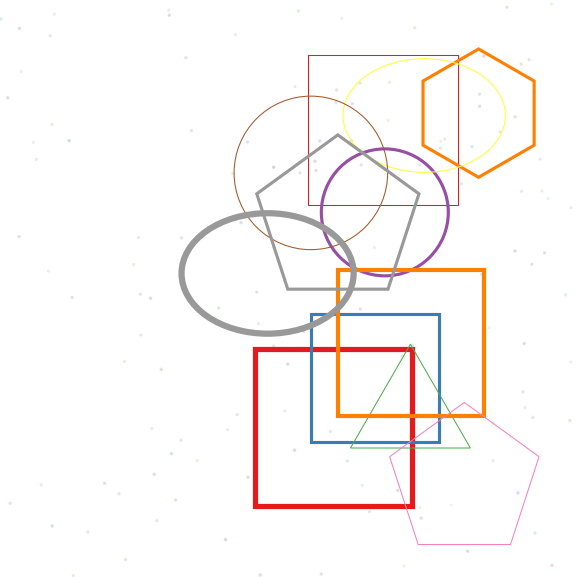[{"shape": "square", "thickness": 0.5, "radius": 0.65, "center": [0.664, 0.774]}, {"shape": "square", "thickness": 2.5, "radius": 0.68, "center": [0.578, 0.259]}, {"shape": "square", "thickness": 1.5, "radius": 0.56, "center": [0.65, 0.345]}, {"shape": "triangle", "thickness": 0.5, "radius": 0.6, "center": [0.711, 0.283]}, {"shape": "circle", "thickness": 1.5, "radius": 0.55, "center": [0.666, 0.631]}, {"shape": "hexagon", "thickness": 1.5, "radius": 0.56, "center": [0.829, 0.803]}, {"shape": "square", "thickness": 2, "radius": 0.63, "center": [0.711, 0.404]}, {"shape": "oval", "thickness": 0.5, "radius": 0.7, "center": [0.735, 0.799]}, {"shape": "circle", "thickness": 0.5, "radius": 0.66, "center": [0.538, 0.7]}, {"shape": "pentagon", "thickness": 0.5, "radius": 0.68, "center": [0.804, 0.166]}, {"shape": "oval", "thickness": 3, "radius": 0.74, "center": [0.463, 0.526]}, {"shape": "pentagon", "thickness": 1.5, "radius": 0.74, "center": [0.585, 0.618]}]